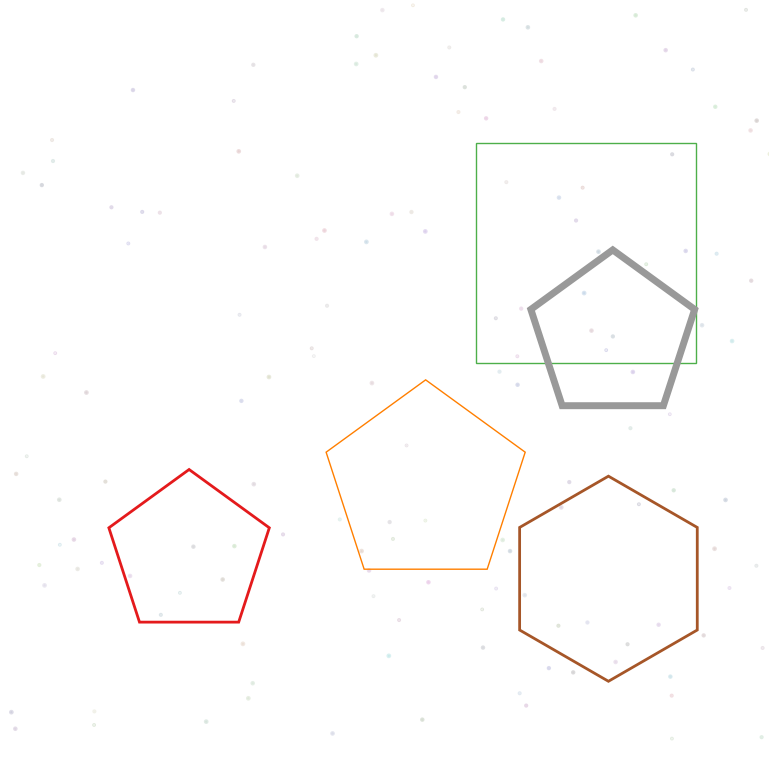[{"shape": "pentagon", "thickness": 1, "radius": 0.55, "center": [0.246, 0.281]}, {"shape": "square", "thickness": 0.5, "radius": 0.71, "center": [0.761, 0.671]}, {"shape": "pentagon", "thickness": 0.5, "radius": 0.68, "center": [0.553, 0.371]}, {"shape": "hexagon", "thickness": 1, "radius": 0.67, "center": [0.79, 0.248]}, {"shape": "pentagon", "thickness": 2.5, "radius": 0.56, "center": [0.796, 0.564]}]